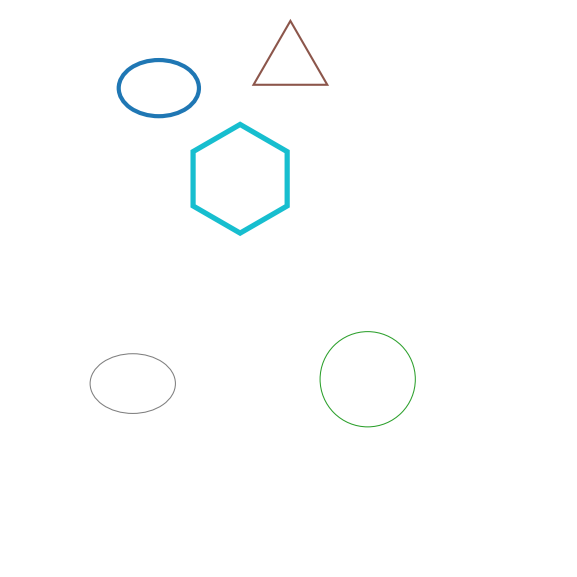[{"shape": "oval", "thickness": 2, "radius": 0.35, "center": [0.275, 0.847]}, {"shape": "circle", "thickness": 0.5, "radius": 0.41, "center": [0.637, 0.342]}, {"shape": "triangle", "thickness": 1, "radius": 0.37, "center": [0.503, 0.889]}, {"shape": "oval", "thickness": 0.5, "radius": 0.37, "center": [0.23, 0.335]}, {"shape": "hexagon", "thickness": 2.5, "radius": 0.47, "center": [0.416, 0.69]}]